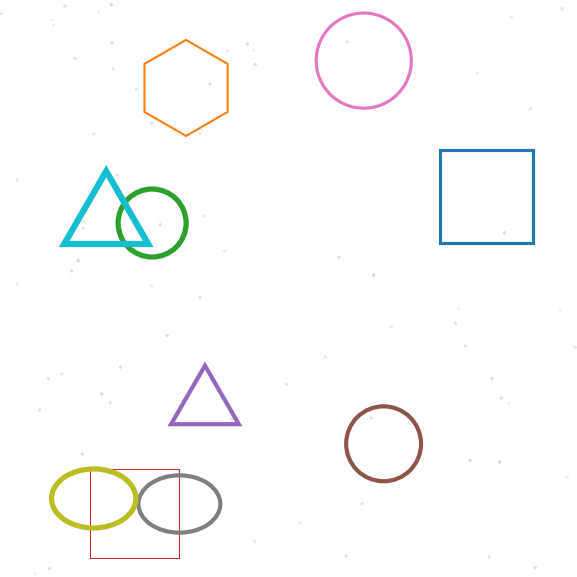[{"shape": "square", "thickness": 1.5, "radius": 0.4, "center": [0.843, 0.659]}, {"shape": "hexagon", "thickness": 1, "radius": 0.42, "center": [0.322, 0.847]}, {"shape": "circle", "thickness": 2.5, "radius": 0.29, "center": [0.263, 0.613]}, {"shape": "square", "thickness": 0.5, "radius": 0.39, "center": [0.233, 0.109]}, {"shape": "triangle", "thickness": 2, "radius": 0.34, "center": [0.355, 0.298]}, {"shape": "circle", "thickness": 2, "radius": 0.32, "center": [0.664, 0.231]}, {"shape": "circle", "thickness": 1.5, "radius": 0.41, "center": [0.63, 0.894]}, {"shape": "oval", "thickness": 2, "radius": 0.35, "center": [0.311, 0.126]}, {"shape": "oval", "thickness": 2.5, "radius": 0.36, "center": [0.162, 0.136]}, {"shape": "triangle", "thickness": 3, "radius": 0.42, "center": [0.184, 0.619]}]